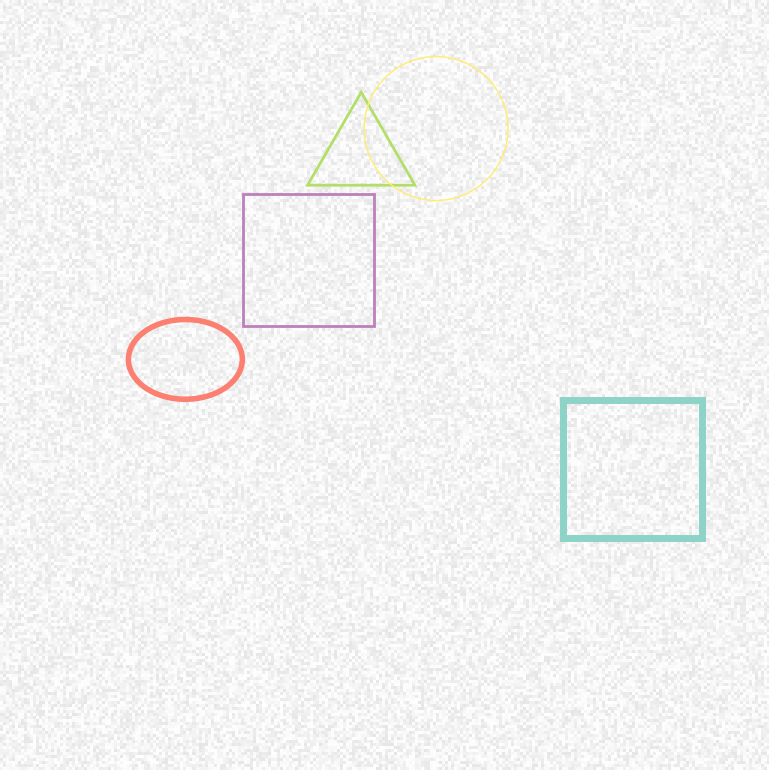[{"shape": "square", "thickness": 2.5, "radius": 0.45, "center": [0.822, 0.391]}, {"shape": "oval", "thickness": 2, "radius": 0.37, "center": [0.241, 0.533]}, {"shape": "triangle", "thickness": 1, "radius": 0.4, "center": [0.469, 0.8]}, {"shape": "square", "thickness": 1, "radius": 0.43, "center": [0.401, 0.662]}, {"shape": "circle", "thickness": 0.5, "radius": 0.47, "center": [0.566, 0.833]}]